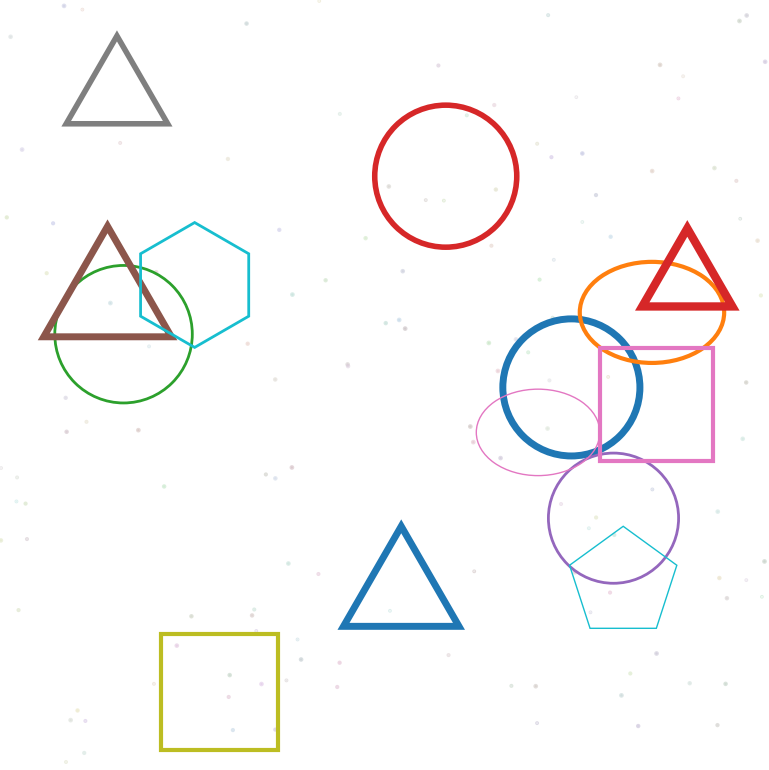[{"shape": "triangle", "thickness": 2.5, "radius": 0.43, "center": [0.521, 0.23]}, {"shape": "circle", "thickness": 2.5, "radius": 0.45, "center": [0.742, 0.497]}, {"shape": "oval", "thickness": 1.5, "radius": 0.47, "center": [0.847, 0.594]}, {"shape": "circle", "thickness": 1, "radius": 0.45, "center": [0.16, 0.566]}, {"shape": "triangle", "thickness": 3, "radius": 0.34, "center": [0.893, 0.636]}, {"shape": "circle", "thickness": 2, "radius": 0.46, "center": [0.579, 0.771]}, {"shape": "circle", "thickness": 1, "radius": 0.42, "center": [0.797, 0.327]}, {"shape": "triangle", "thickness": 2.5, "radius": 0.48, "center": [0.14, 0.61]}, {"shape": "oval", "thickness": 0.5, "radius": 0.4, "center": [0.699, 0.438]}, {"shape": "square", "thickness": 1.5, "radius": 0.37, "center": [0.853, 0.474]}, {"shape": "triangle", "thickness": 2, "radius": 0.38, "center": [0.152, 0.877]}, {"shape": "square", "thickness": 1.5, "radius": 0.38, "center": [0.285, 0.101]}, {"shape": "pentagon", "thickness": 0.5, "radius": 0.37, "center": [0.809, 0.243]}, {"shape": "hexagon", "thickness": 1, "radius": 0.41, "center": [0.253, 0.63]}]